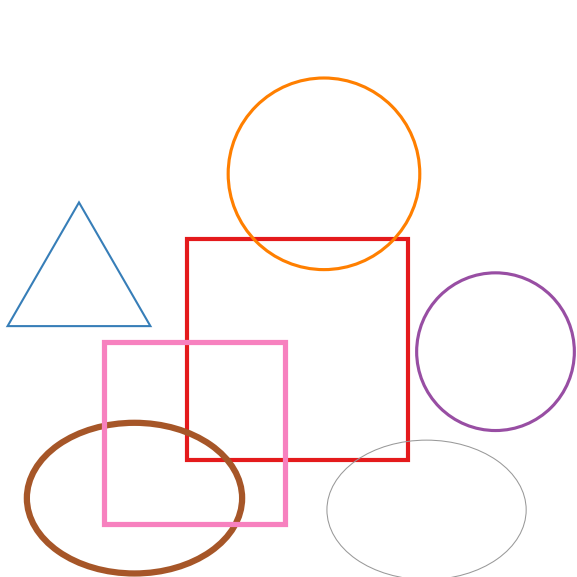[{"shape": "square", "thickness": 2, "radius": 0.96, "center": [0.515, 0.394]}, {"shape": "triangle", "thickness": 1, "radius": 0.71, "center": [0.137, 0.506]}, {"shape": "circle", "thickness": 1.5, "radius": 0.68, "center": [0.858, 0.39]}, {"shape": "circle", "thickness": 1.5, "radius": 0.83, "center": [0.561, 0.698]}, {"shape": "oval", "thickness": 3, "radius": 0.93, "center": [0.233, 0.137]}, {"shape": "square", "thickness": 2.5, "radius": 0.79, "center": [0.337, 0.249]}, {"shape": "oval", "thickness": 0.5, "radius": 0.86, "center": [0.739, 0.116]}]